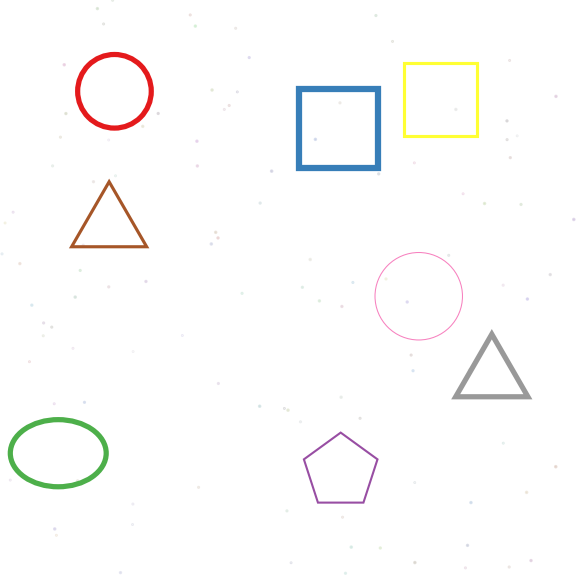[{"shape": "circle", "thickness": 2.5, "radius": 0.32, "center": [0.198, 0.841]}, {"shape": "square", "thickness": 3, "radius": 0.34, "center": [0.586, 0.776]}, {"shape": "oval", "thickness": 2.5, "radius": 0.42, "center": [0.101, 0.214]}, {"shape": "pentagon", "thickness": 1, "radius": 0.34, "center": [0.59, 0.183]}, {"shape": "square", "thickness": 1.5, "radius": 0.32, "center": [0.763, 0.826]}, {"shape": "triangle", "thickness": 1.5, "radius": 0.38, "center": [0.189, 0.609]}, {"shape": "circle", "thickness": 0.5, "radius": 0.38, "center": [0.725, 0.486]}, {"shape": "triangle", "thickness": 2.5, "radius": 0.36, "center": [0.852, 0.348]}]